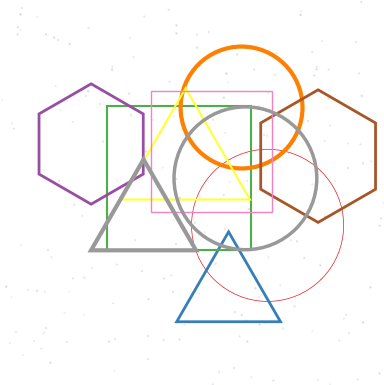[{"shape": "circle", "thickness": 0.5, "radius": 0.99, "center": [0.695, 0.415]}, {"shape": "triangle", "thickness": 2, "radius": 0.78, "center": [0.594, 0.242]}, {"shape": "square", "thickness": 1.5, "radius": 0.93, "center": [0.465, 0.537]}, {"shape": "hexagon", "thickness": 2, "radius": 0.78, "center": [0.237, 0.626]}, {"shape": "circle", "thickness": 3, "radius": 0.79, "center": [0.627, 0.721]}, {"shape": "triangle", "thickness": 1.5, "radius": 0.96, "center": [0.482, 0.578]}, {"shape": "hexagon", "thickness": 2, "radius": 0.86, "center": [0.826, 0.595]}, {"shape": "square", "thickness": 1, "radius": 0.78, "center": [0.549, 0.606]}, {"shape": "triangle", "thickness": 3, "radius": 0.79, "center": [0.373, 0.429]}, {"shape": "circle", "thickness": 2.5, "radius": 0.93, "center": [0.637, 0.537]}]